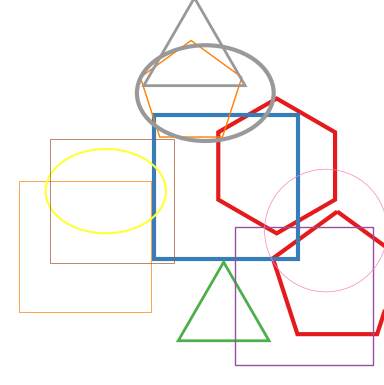[{"shape": "pentagon", "thickness": 3, "radius": 0.88, "center": [0.876, 0.274]}, {"shape": "hexagon", "thickness": 3, "radius": 0.88, "center": [0.719, 0.569]}, {"shape": "square", "thickness": 3, "radius": 0.93, "center": [0.587, 0.514]}, {"shape": "triangle", "thickness": 2, "radius": 0.68, "center": [0.581, 0.183]}, {"shape": "square", "thickness": 1, "radius": 0.89, "center": [0.789, 0.232]}, {"shape": "pentagon", "thickness": 1, "radius": 0.69, "center": [0.496, 0.756]}, {"shape": "square", "thickness": 0.5, "radius": 0.85, "center": [0.221, 0.36]}, {"shape": "oval", "thickness": 1.5, "radius": 0.78, "center": [0.275, 0.503]}, {"shape": "square", "thickness": 0.5, "radius": 0.8, "center": [0.292, 0.477]}, {"shape": "circle", "thickness": 0.5, "radius": 0.8, "center": [0.847, 0.401]}, {"shape": "oval", "thickness": 3, "radius": 0.89, "center": [0.533, 0.758]}, {"shape": "triangle", "thickness": 2, "radius": 0.76, "center": [0.505, 0.854]}]